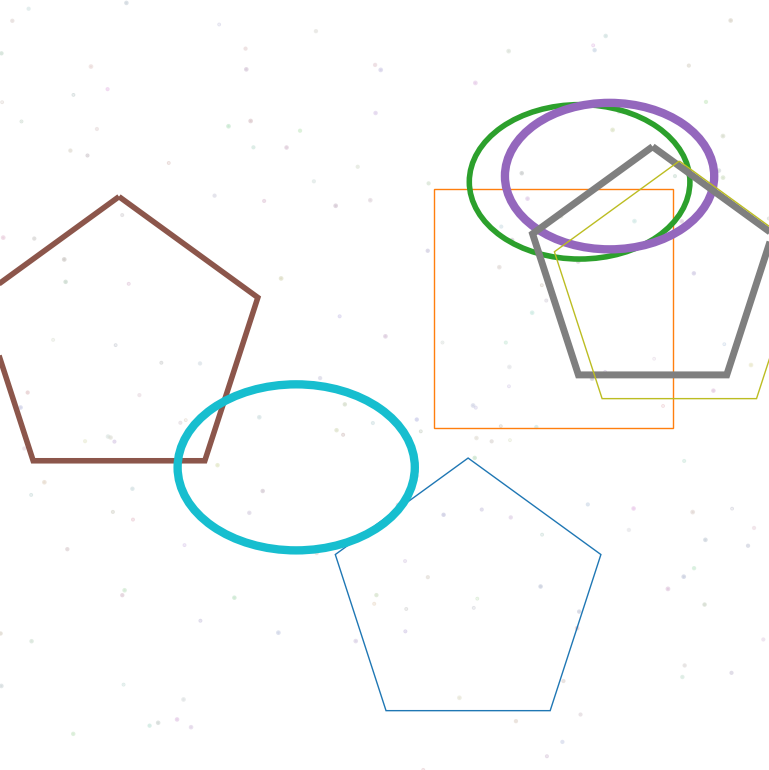[{"shape": "pentagon", "thickness": 0.5, "radius": 0.91, "center": [0.608, 0.224]}, {"shape": "square", "thickness": 0.5, "radius": 0.78, "center": [0.719, 0.599]}, {"shape": "oval", "thickness": 2, "radius": 0.72, "center": [0.753, 0.764]}, {"shape": "oval", "thickness": 3, "radius": 0.68, "center": [0.792, 0.771]}, {"shape": "pentagon", "thickness": 2, "radius": 0.95, "center": [0.155, 0.555]}, {"shape": "pentagon", "thickness": 2.5, "radius": 0.82, "center": [0.848, 0.646]}, {"shape": "pentagon", "thickness": 0.5, "radius": 0.85, "center": [0.882, 0.62]}, {"shape": "oval", "thickness": 3, "radius": 0.77, "center": [0.385, 0.393]}]